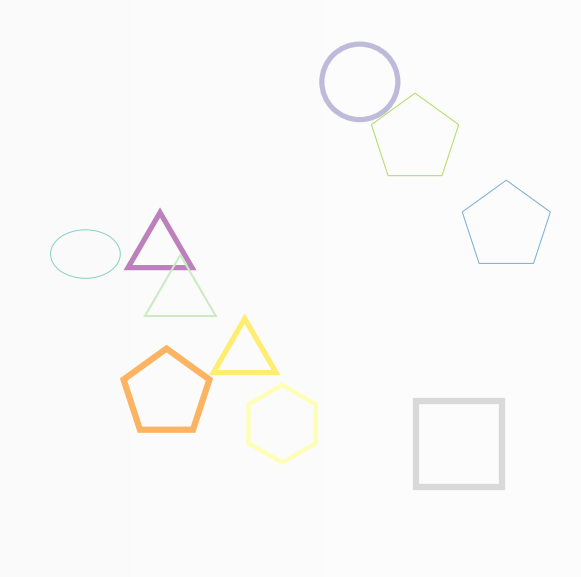[{"shape": "oval", "thickness": 0.5, "radius": 0.3, "center": [0.147, 0.559]}, {"shape": "hexagon", "thickness": 2, "radius": 0.34, "center": [0.485, 0.265]}, {"shape": "circle", "thickness": 2.5, "radius": 0.33, "center": [0.619, 0.857]}, {"shape": "pentagon", "thickness": 0.5, "radius": 0.4, "center": [0.871, 0.607]}, {"shape": "pentagon", "thickness": 3, "radius": 0.39, "center": [0.286, 0.318]}, {"shape": "pentagon", "thickness": 0.5, "radius": 0.39, "center": [0.714, 0.759]}, {"shape": "square", "thickness": 3, "radius": 0.37, "center": [0.79, 0.23]}, {"shape": "triangle", "thickness": 2.5, "radius": 0.32, "center": [0.275, 0.568]}, {"shape": "triangle", "thickness": 1, "radius": 0.35, "center": [0.31, 0.487]}, {"shape": "triangle", "thickness": 2.5, "radius": 0.31, "center": [0.421, 0.385]}]